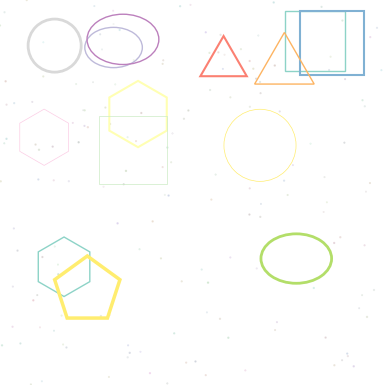[{"shape": "square", "thickness": 1, "radius": 0.39, "center": [0.819, 0.894]}, {"shape": "hexagon", "thickness": 1, "radius": 0.39, "center": [0.166, 0.307]}, {"shape": "hexagon", "thickness": 1.5, "radius": 0.43, "center": [0.359, 0.704]}, {"shape": "oval", "thickness": 1, "radius": 0.37, "center": [0.295, 0.877]}, {"shape": "triangle", "thickness": 1.5, "radius": 0.35, "center": [0.581, 0.837]}, {"shape": "square", "thickness": 1.5, "radius": 0.42, "center": [0.863, 0.889]}, {"shape": "triangle", "thickness": 1, "radius": 0.45, "center": [0.739, 0.826]}, {"shape": "oval", "thickness": 2, "radius": 0.46, "center": [0.77, 0.328]}, {"shape": "hexagon", "thickness": 0.5, "radius": 0.37, "center": [0.115, 0.643]}, {"shape": "circle", "thickness": 2, "radius": 0.34, "center": [0.142, 0.882]}, {"shape": "oval", "thickness": 1, "radius": 0.47, "center": [0.319, 0.898]}, {"shape": "square", "thickness": 0.5, "radius": 0.44, "center": [0.346, 0.611]}, {"shape": "circle", "thickness": 0.5, "radius": 0.47, "center": [0.675, 0.623]}, {"shape": "pentagon", "thickness": 2.5, "radius": 0.45, "center": [0.227, 0.246]}]